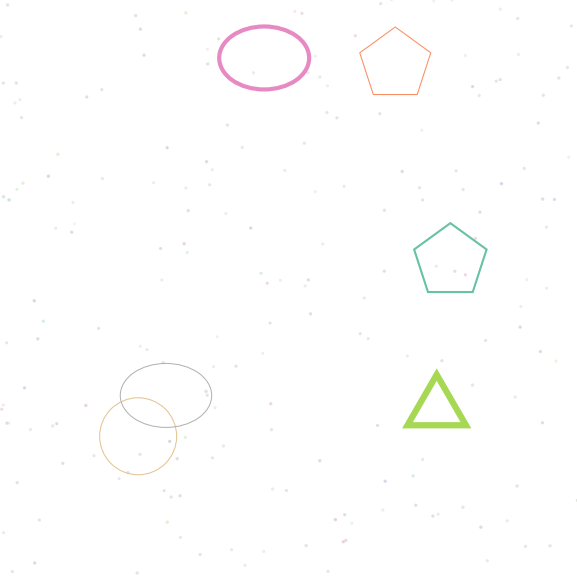[{"shape": "pentagon", "thickness": 1, "radius": 0.33, "center": [0.78, 0.547]}, {"shape": "pentagon", "thickness": 0.5, "radius": 0.32, "center": [0.684, 0.888]}, {"shape": "oval", "thickness": 2, "radius": 0.39, "center": [0.457, 0.899]}, {"shape": "triangle", "thickness": 3, "radius": 0.29, "center": [0.756, 0.292]}, {"shape": "circle", "thickness": 0.5, "radius": 0.33, "center": [0.239, 0.244]}, {"shape": "oval", "thickness": 0.5, "radius": 0.4, "center": [0.287, 0.314]}]